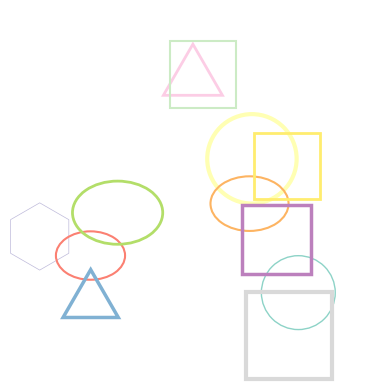[{"shape": "circle", "thickness": 1, "radius": 0.48, "center": [0.775, 0.24]}, {"shape": "circle", "thickness": 3, "radius": 0.58, "center": [0.654, 0.587]}, {"shape": "hexagon", "thickness": 0.5, "radius": 0.44, "center": [0.103, 0.386]}, {"shape": "oval", "thickness": 1.5, "radius": 0.45, "center": [0.235, 0.336]}, {"shape": "triangle", "thickness": 2.5, "radius": 0.41, "center": [0.236, 0.217]}, {"shape": "oval", "thickness": 1.5, "radius": 0.51, "center": [0.648, 0.471]}, {"shape": "oval", "thickness": 2, "radius": 0.59, "center": [0.305, 0.448]}, {"shape": "triangle", "thickness": 2, "radius": 0.44, "center": [0.501, 0.797]}, {"shape": "square", "thickness": 3, "radius": 0.56, "center": [0.751, 0.128]}, {"shape": "square", "thickness": 2.5, "radius": 0.45, "center": [0.717, 0.377]}, {"shape": "square", "thickness": 1.5, "radius": 0.43, "center": [0.527, 0.807]}, {"shape": "square", "thickness": 2, "radius": 0.43, "center": [0.745, 0.569]}]